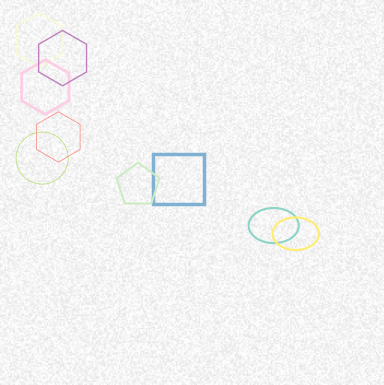[{"shape": "oval", "thickness": 1.5, "radius": 0.33, "center": [0.711, 0.414]}, {"shape": "hexagon", "thickness": 0.5, "radius": 0.35, "center": [0.103, 0.896]}, {"shape": "hexagon", "thickness": 0.5, "radius": 0.33, "center": [0.151, 0.644]}, {"shape": "square", "thickness": 2.5, "radius": 0.33, "center": [0.464, 0.534]}, {"shape": "circle", "thickness": 0.5, "radius": 0.34, "center": [0.109, 0.589]}, {"shape": "hexagon", "thickness": 2, "radius": 0.36, "center": [0.118, 0.774]}, {"shape": "hexagon", "thickness": 1, "radius": 0.36, "center": [0.163, 0.849]}, {"shape": "pentagon", "thickness": 1.5, "radius": 0.29, "center": [0.359, 0.519]}, {"shape": "oval", "thickness": 1.5, "radius": 0.3, "center": [0.768, 0.393]}]